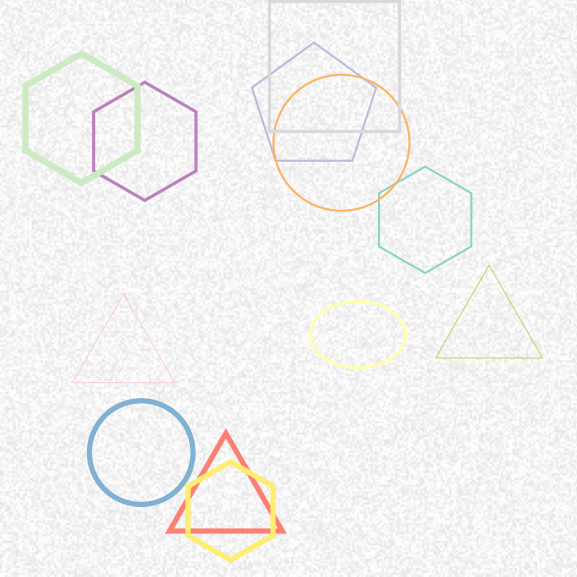[{"shape": "hexagon", "thickness": 1, "radius": 0.46, "center": [0.736, 0.619]}, {"shape": "oval", "thickness": 1.5, "radius": 0.41, "center": [0.62, 0.42]}, {"shape": "pentagon", "thickness": 1, "radius": 0.57, "center": [0.544, 0.812]}, {"shape": "triangle", "thickness": 2.5, "radius": 0.56, "center": [0.391, 0.136]}, {"shape": "circle", "thickness": 2.5, "radius": 0.45, "center": [0.245, 0.215]}, {"shape": "circle", "thickness": 1, "radius": 0.59, "center": [0.591, 0.752]}, {"shape": "triangle", "thickness": 0.5, "radius": 0.54, "center": [0.847, 0.433]}, {"shape": "triangle", "thickness": 0.5, "radius": 0.51, "center": [0.214, 0.388]}, {"shape": "square", "thickness": 1.5, "radius": 0.56, "center": [0.578, 0.885]}, {"shape": "hexagon", "thickness": 1.5, "radius": 0.51, "center": [0.251, 0.754]}, {"shape": "hexagon", "thickness": 3, "radius": 0.56, "center": [0.141, 0.794]}, {"shape": "hexagon", "thickness": 2.5, "radius": 0.43, "center": [0.399, 0.114]}]